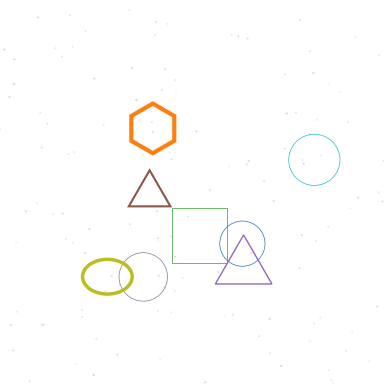[{"shape": "circle", "thickness": 0.5, "radius": 0.29, "center": [0.63, 0.367]}, {"shape": "hexagon", "thickness": 3, "radius": 0.32, "center": [0.397, 0.667]}, {"shape": "square", "thickness": 0.5, "radius": 0.36, "center": [0.518, 0.389]}, {"shape": "triangle", "thickness": 1, "radius": 0.42, "center": [0.633, 0.305]}, {"shape": "triangle", "thickness": 1.5, "radius": 0.31, "center": [0.389, 0.495]}, {"shape": "circle", "thickness": 0.5, "radius": 0.31, "center": [0.372, 0.281]}, {"shape": "oval", "thickness": 2.5, "radius": 0.32, "center": [0.279, 0.281]}, {"shape": "circle", "thickness": 0.5, "radius": 0.33, "center": [0.816, 0.585]}]